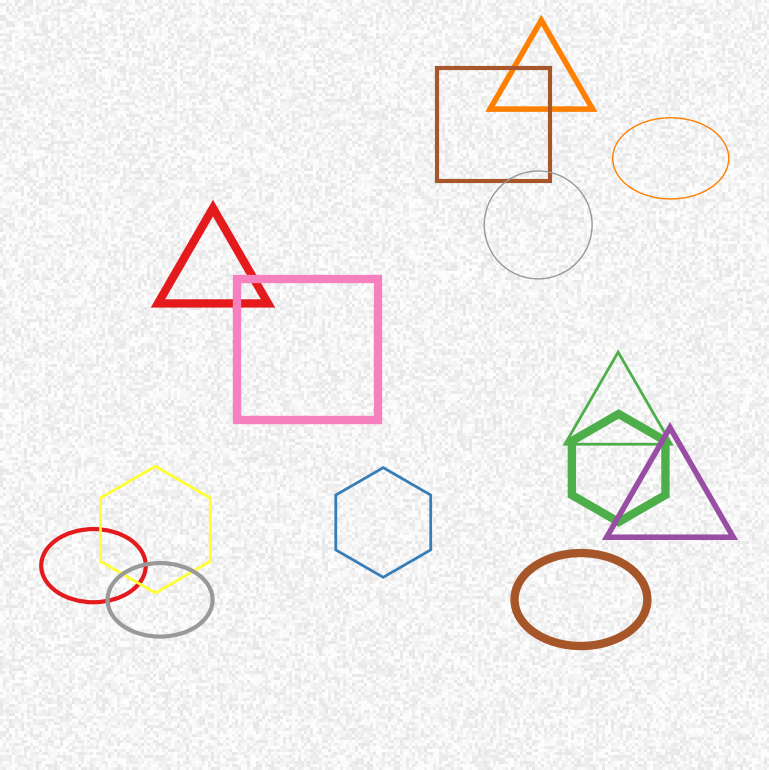[{"shape": "triangle", "thickness": 3, "radius": 0.41, "center": [0.277, 0.647]}, {"shape": "oval", "thickness": 1.5, "radius": 0.34, "center": [0.121, 0.265]}, {"shape": "hexagon", "thickness": 1, "radius": 0.36, "center": [0.498, 0.321]}, {"shape": "triangle", "thickness": 1, "radius": 0.4, "center": [0.803, 0.463]}, {"shape": "hexagon", "thickness": 3, "radius": 0.35, "center": [0.803, 0.392]}, {"shape": "triangle", "thickness": 2, "radius": 0.47, "center": [0.87, 0.35]}, {"shape": "oval", "thickness": 0.5, "radius": 0.38, "center": [0.871, 0.794]}, {"shape": "triangle", "thickness": 2, "radius": 0.38, "center": [0.703, 0.897]}, {"shape": "hexagon", "thickness": 1, "radius": 0.41, "center": [0.202, 0.312]}, {"shape": "square", "thickness": 1.5, "radius": 0.37, "center": [0.641, 0.838]}, {"shape": "oval", "thickness": 3, "radius": 0.43, "center": [0.754, 0.221]}, {"shape": "square", "thickness": 3, "radius": 0.46, "center": [0.399, 0.546]}, {"shape": "oval", "thickness": 1.5, "radius": 0.34, "center": [0.208, 0.221]}, {"shape": "circle", "thickness": 0.5, "radius": 0.35, "center": [0.699, 0.708]}]